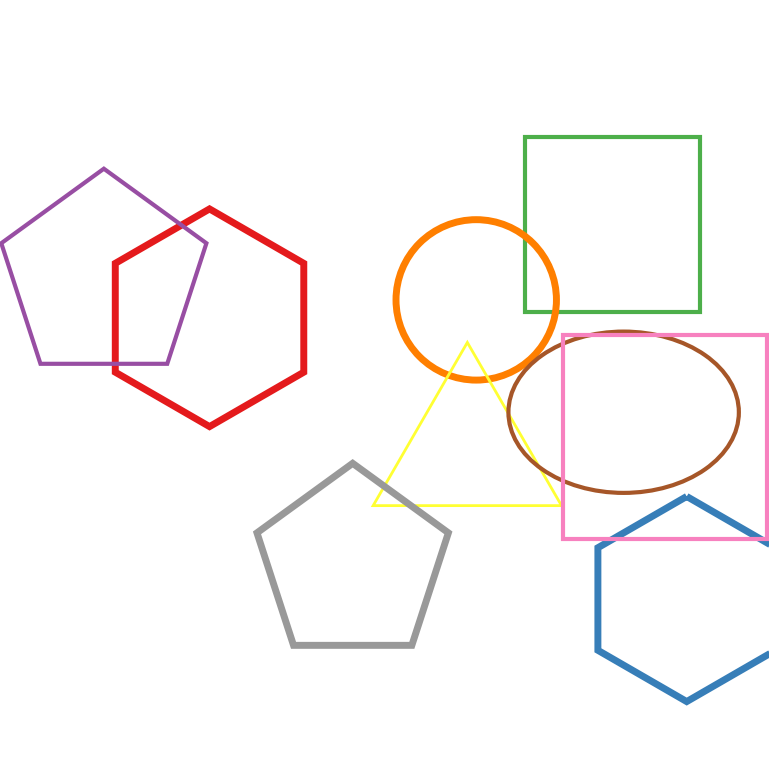[{"shape": "hexagon", "thickness": 2.5, "radius": 0.71, "center": [0.272, 0.587]}, {"shape": "hexagon", "thickness": 2.5, "radius": 0.67, "center": [0.892, 0.222]}, {"shape": "square", "thickness": 1.5, "radius": 0.57, "center": [0.795, 0.708]}, {"shape": "pentagon", "thickness": 1.5, "radius": 0.7, "center": [0.135, 0.641]}, {"shape": "circle", "thickness": 2.5, "radius": 0.52, "center": [0.618, 0.611]}, {"shape": "triangle", "thickness": 1, "radius": 0.71, "center": [0.607, 0.414]}, {"shape": "oval", "thickness": 1.5, "radius": 0.75, "center": [0.81, 0.465]}, {"shape": "square", "thickness": 1.5, "radius": 0.66, "center": [0.864, 0.433]}, {"shape": "pentagon", "thickness": 2.5, "radius": 0.65, "center": [0.458, 0.268]}]